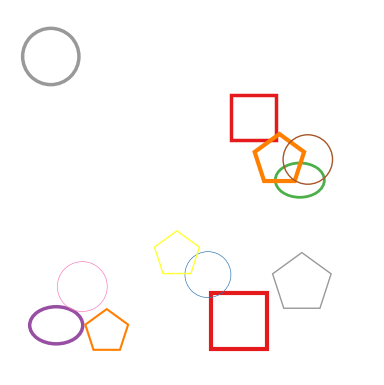[{"shape": "square", "thickness": 3, "radius": 0.36, "center": [0.62, 0.167]}, {"shape": "square", "thickness": 2.5, "radius": 0.3, "center": [0.658, 0.695]}, {"shape": "circle", "thickness": 0.5, "radius": 0.3, "center": [0.54, 0.287]}, {"shape": "oval", "thickness": 2, "radius": 0.32, "center": [0.779, 0.532]}, {"shape": "oval", "thickness": 2.5, "radius": 0.34, "center": [0.146, 0.155]}, {"shape": "pentagon", "thickness": 3, "radius": 0.34, "center": [0.726, 0.584]}, {"shape": "pentagon", "thickness": 1.5, "radius": 0.29, "center": [0.277, 0.139]}, {"shape": "pentagon", "thickness": 1, "radius": 0.31, "center": [0.46, 0.339]}, {"shape": "circle", "thickness": 1, "radius": 0.32, "center": [0.8, 0.586]}, {"shape": "circle", "thickness": 0.5, "radius": 0.32, "center": [0.214, 0.256]}, {"shape": "pentagon", "thickness": 1, "radius": 0.4, "center": [0.784, 0.264]}, {"shape": "circle", "thickness": 2.5, "radius": 0.37, "center": [0.132, 0.853]}]